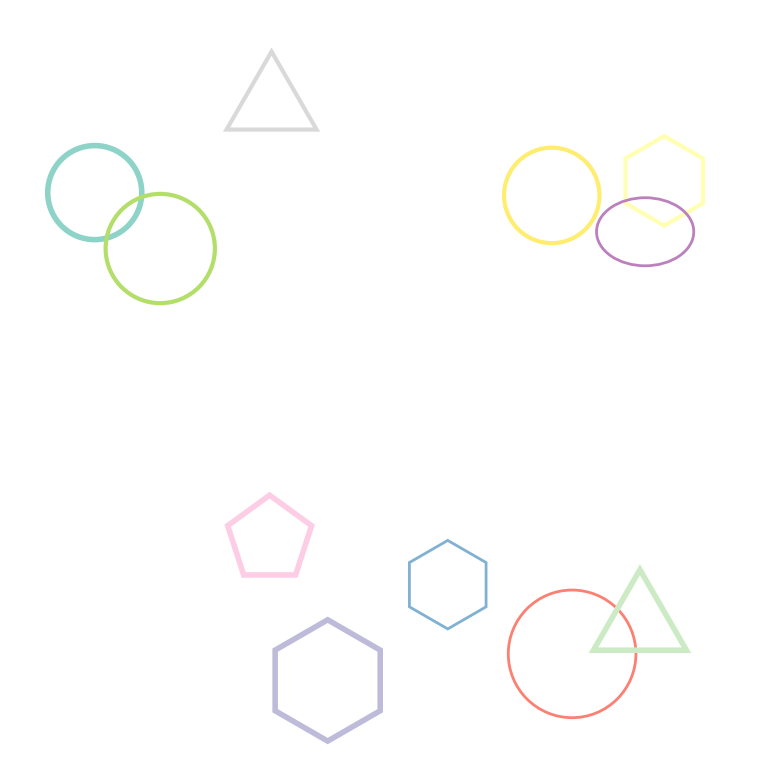[{"shape": "circle", "thickness": 2, "radius": 0.31, "center": [0.123, 0.75]}, {"shape": "hexagon", "thickness": 1.5, "radius": 0.29, "center": [0.863, 0.765]}, {"shape": "hexagon", "thickness": 2, "radius": 0.39, "center": [0.426, 0.116]}, {"shape": "circle", "thickness": 1, "radius": 0.41, "center": [0.743, 0.151]}, {"shape": "hexagon", "thickness": 1, "radius": 0.29, "center": [0.581, 0.241]}, {"shape": "circle", "thickness": 1.5, "radius": 0.35, "center": [0.208, 0.677]}, {"shape": "pentagon", "thickness": 2, "radius": 0.29, "center": [0.35, 0.3]}, {"shape": "triangle", "thickness": 1.5, "radius": 0.34, "center": [0.353, 0.865]}, {"shape": "oval", "thickness": 1, "radius": 0.32, "center": [0.838, 0.699]}, {"shape": "triangle", "thickness": 2, "radius": 0.35, "center": [0.831, 0.19]}, {"shape": "circle", "thickness": 1.5, "radius": 0.31, "center": [0.717, 0.746]}]